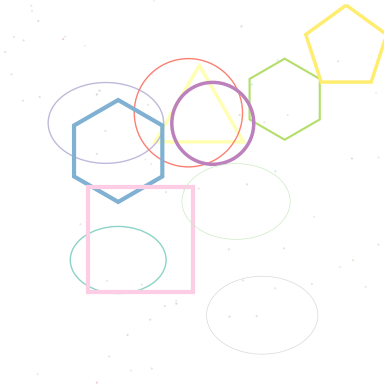[{"shape": "oval", "thickness": 1, "radius": 0.62, "center": [0.307, 0.325]}, {"shape": "triangle", "thickness": 2.5, "radius": 0.66, "center": [0.517, 0.698]}, {"shape": "oval", "thickness": 1, "radius": 0.75, "center": [0.275, 0.681]}, {"shape": "circle", "thickness": 1, "radius": 0.7, "center": [0.489, 0.707]}, {"shape": "hexagon", "thickness": 3, "radius": 0.66, "center": [0.307, 0.608]}, {"shape": "hexagon", "thickness": 1.5, "radius": 0.53, "center": [0.739, 0.742]}, {"shape": "square", "thickness": 3, "radius": 0.68, "center": [0.366, 0.378]}, {"shape": "oval", "thickness": 0.5, "radius": 0.72, "center": [0.681, 0.181]}, {"shape": "circle", "thickness": 2.5, "radius": 0.53, "center": [0.553, 0.68]}, {"shape": "oval", "thickness": 0.5, "radius": 0.7, "center": [0.613, 0.477]}, {"shape": "pentagon", "thickness": 2.5, "radius": 0.55, "center": [0.899, 0.876]}]